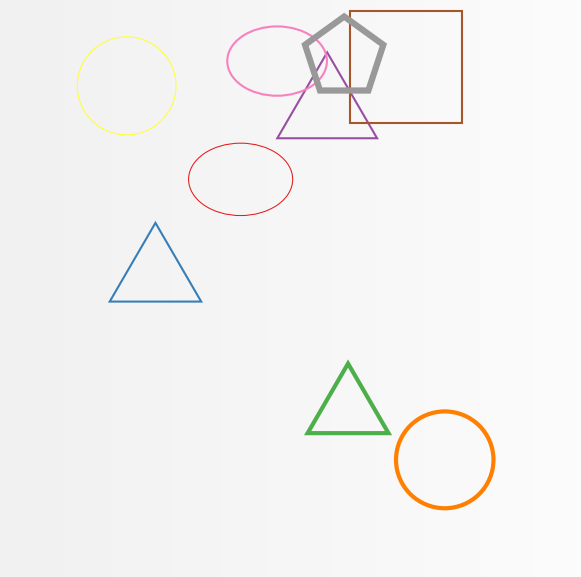[{"shape": "oval", "thickness": 0.5, "radius": 0.45, "center": [0.414, 0.689]}, {"shape": "triangle", "thickness": 1, "radius": 0.45, "center": [0.267, 0.522]}, {"shape": "triangle", "thickness": 2, "radius": 0.4, "center": [0.599, 0.289]}, {"shape": "triangle", "thickness": 1, "radius": 0.5, "center": [0.563, 0.809]}, {"shape": "circle", "thickness": 2, "radius": 0.42, "center": [0.765, 0.203]}, {"shape": "circle", "thickness": 0.5, "radius": 0.42, "center": [0.218, 0.851]}, {"shape": "square", "thickness": 1, "radius": 0.48, "center": [0.698, 0.883]}, {"shape": "oval", "thickness": 1, "radius": 0.43, "center": [0.477, 0.893]}, {"shape": "pentagon", "thickness": 3, "radius": 0.35, "center": [0.592, 0.9]}]